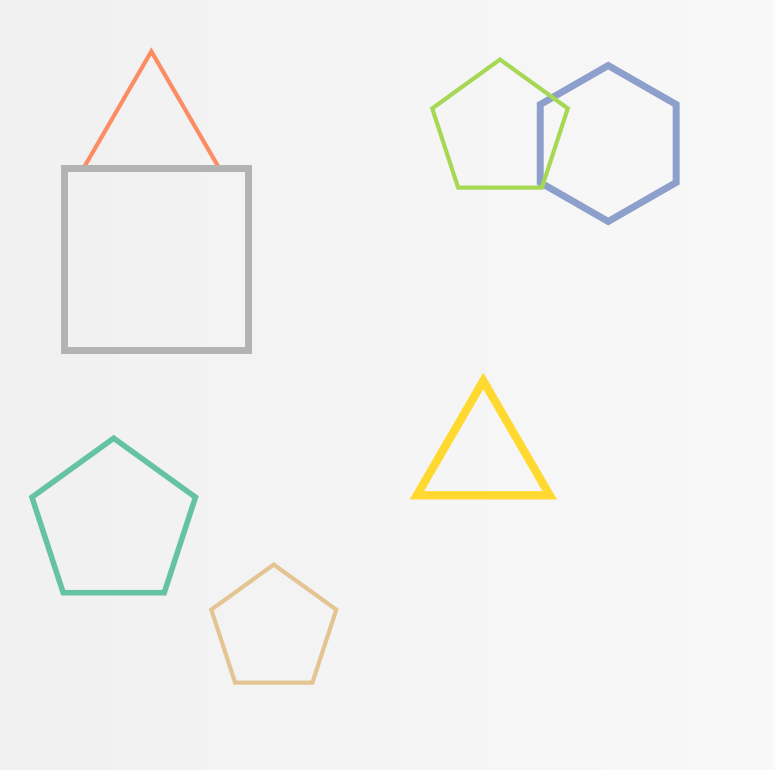[{"shape": "pentagon", "thickness": 2, "radius": 0.55, "center": [0.147, 0.32]}, {"shape": "triangle", "thickness": 1.5, "radius": 0.51, "center": [0.195, 0.831]}, {"shape": "hexagon", "thickness": 2.5, "radius": 0.51, "center": [0.785, 0.814]}, {"shape": "pentagon", "thickness": 1.5, "radius": 0.46, "center": [0.645, 0.831]}, {"shape": "triangle", "thickness": 3, "radius": 0.5, "center": [0.624, 0.406]}, {"shape": "pentagon", "thickness": 1.5, "radius": 0.42, "center": [0.353, 0.182]}, {"shape": "square", "thickness": 2.5, "radius": 0.59, "center": [0.202, 0.664]}]